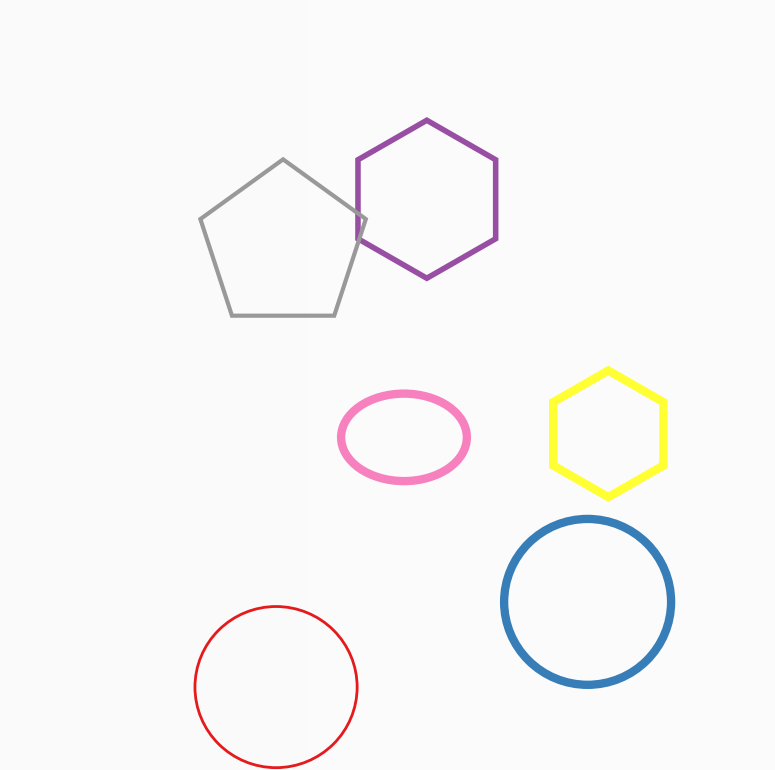[{"shape": "circle", "thickness": 1, "radius": 0.52, "center": [0.356, 0.108]}, {"shape": "circle", "thickness": 3, "radius": 0.54, "center": [0.758, 0.218]}, {"shape": "hexagon", "thickness": 2, "radius": 0.51, "center": [0.551, 0.741]}, {"shape": "hexagon", "thickness": 3, "radius": 0.41, "center": [0.785, 0.437]}, {"shape": "oval", "thickness": 3, "radius": 0.41, "center": [0.521, 0.432]}, {"shape": "pentagon", "thickness": 1.5, "radius": 0.56, "center": [0.365, 0.681]}]